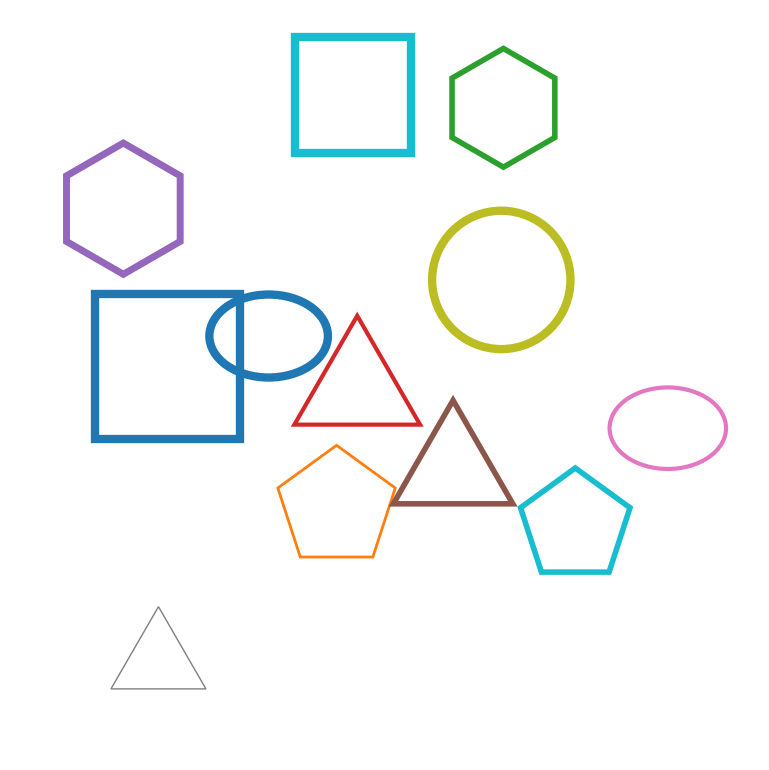[{"shape": "oval", "thickness": 3, "radius": 0.38, "center": [0.349, 0.564]}, {"shape": "square", "thickness": 3, "radius": 0.47, "center": [0.218, 0.524]}, {"shape": "pentagon", "thickness": 1, "radius": 0.4, "center": [0.437, 0.341]}, {"shape": "hexagon", "thickness": 2, "radius": 0.39, "center": [0.654, 0.86]}, {"shape": "triangle", "thickness": 1.5, "radius": 0.47, "center": [0.464, 0.496]}, {"shape": "hexagon", "thickness": 2.5, "radius": 0.43, "center": [0.16, 0.729]}, {"shape": "triangle", "thickness": 2, "radius": 0.45, "center": [0.588, 0.39]}, {"shape": "oval", "thickness": 1.5, "radius": 0.38, "center": [0.867, 0.444]}, {"shape": "triangle", "thickness": 0.5, "radius": 0.36, "center": [0.206, 0.141]}, {"shape": "circle", "thickness": 3, "radius": 0.45, "center": [0.651, 0.636]}, {"shape": "pentagon", "thickness": 2, "radius": 0.37, "center": [0.747, 0.317]}, {"shape": "square", "thickness": 3, "radius": 0.38, "center": [0.458, 0.877]}]